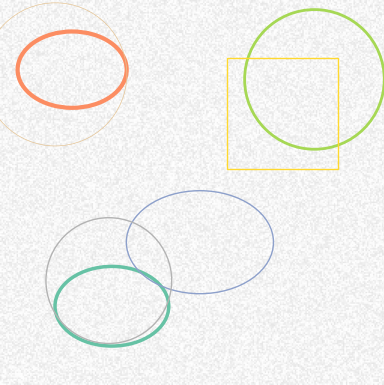[{"shape": "oval", "thickness": 2.5, "radius": 0.74, "center": [0.291, 0.205]}, {"shape": "oval", "thickness": 3, "radius": 0.71, "center": [0.187, 0.819]}, {"shape": "oval", "thickness": 1, "radius": 0.96, "center": [0.519, 0.371]}, {"shape": "circle", "thickness": 2, "radius": 0.91, "center": [0.817, 0.794]}, {"shape": "square", "thickness": 1, "radius": 0.72, "center": [0.734, 0.705]}, {"shape": "circle", "thickness": 0.5, "radius": 0.93, "center": [0.144, 0.807]}, {"shape": "circle", "thickness": 1, "radius": 0.82, "center": [0.283, 0.271]}]